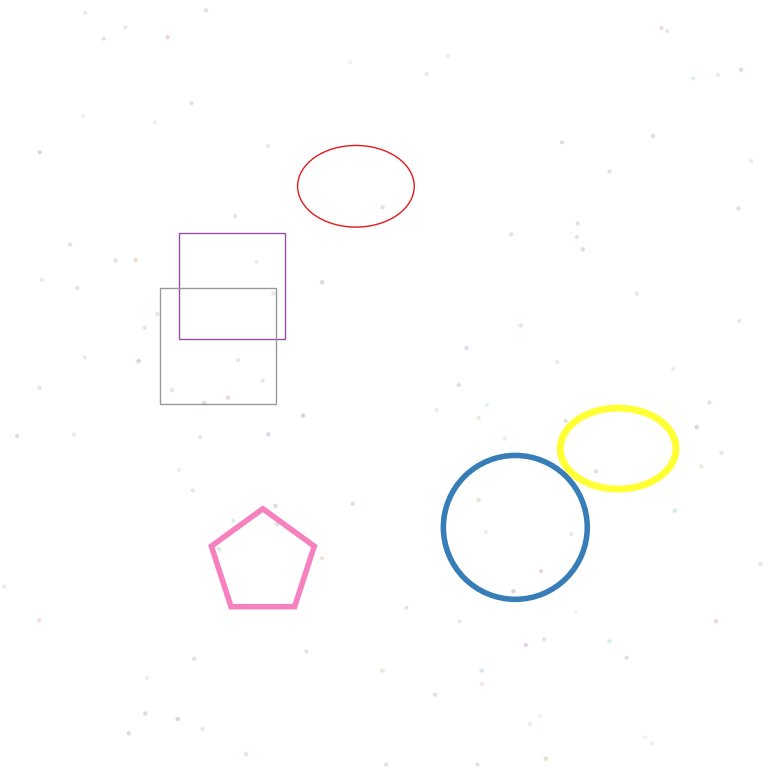[{"shape": "oval", "thickness": 0.5, "radius": 0.38, "center": [0.462, 0.758]}, {"shape": "circle", "thickness": 2, "radius": 0.47, "center": [0.669, 0.315]}, {"shape": "square", "thickness": 0.5, "radius": 0.34, "center": [0.301, 0.629]}, {"shape": "oval", "thickness": 2.5, "radius": 0.38, "center": [0.803, 0.417]}, {"shape": "pentagon", "thickness": 2, "radius": 0.35, "center": [0.341, 0.269]}, {"shape": "square", "thickness": 0.5, "radius": 0.38, "center": [0.283, 0.551]}]